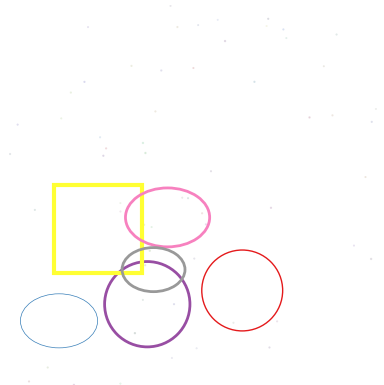[{"shape": "circle", "thickness": 1, "radius": 0.53, "center": [0.629, 0.246]}, {"shape": "oval", "thickness": 0.5, "radius": 0.5, "center": [0.153, 0.167]}, {"shape": "circle", "thickness": 2, "radius": 0.55, "center": [0.383, 0.21]}, {"shape": "square", "thickness": 3, "radius": 0.57, "center": [0.254, 0.406]}, {"shape": "oval", "thickness": 2, "radius": 0.55, "center": [0.435, 0.435]}, {"shape": "oval", "thickness": 2, "radius": 0.41, "center": [0.399, 0.3]}]